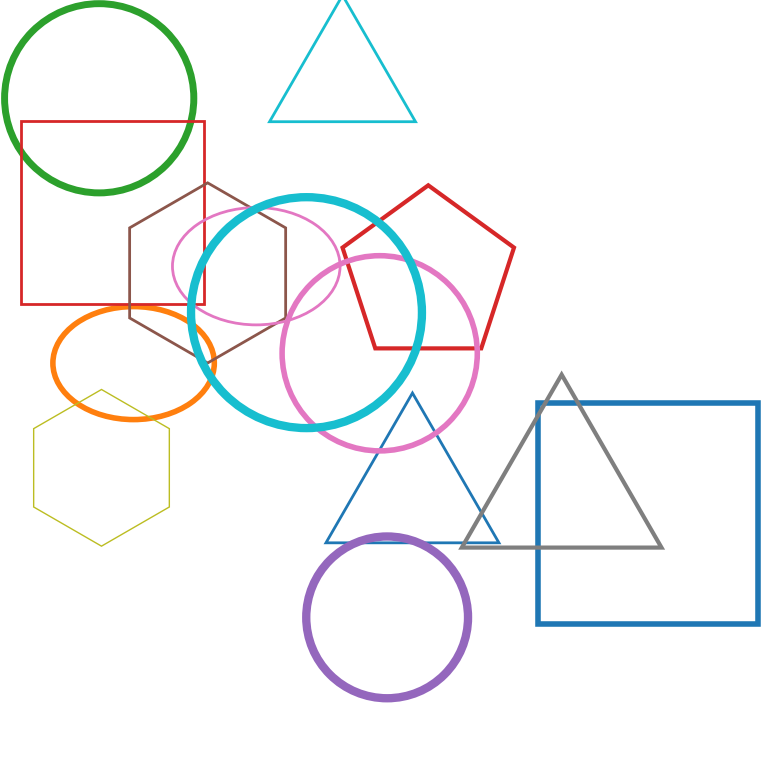[{"shape": "square", "thickness": 2, "radius": 0.72, "center": [0.842, 0.333]}, {"shape": "triangle", "thickness": 1, "radius": 0.65, "center": [0.536, 0.36]}, {"shape": "oval", "thickness": 2, "radius": 0.52, "center": [0.174, 0.528]}, {"shape": "circle", "thickness": 2.5, "radius": 0.61, "center": [0.129, 0.872]}, {"shape": "square", "thickness": 1, "radius": 0.59, "center": [0.146, 0.724]}, {"shape": "pentagon", "thickness": 1.5, "radius": 0.59, "center": [0.556, 0.642]}, {"shape": "circle", "thickness": 3, "radius": 0.53, "center": [0.503, 0.198]}, {"shape": "hexagon", "thickness": 1, "radius": 0.58, "center": [0.27, 0.646]}, {"shape": "circle", "thickness": 2, "radius": 0.63, "center": [0.493, 0.541]}, {"shape": "oval", "thickness": 1, "radius": 0.54, "center": [0.333, 0.654]}, {"shape": "triangle", "thickness": 1.5, "radius": 0.75, "center": [0.729, 0.364]}, {"shape": "hexagon", "thickness": 0.5, "radius": 0.51, "center": [0.132, 0.392]}, {"shape": "triangle", "thickness": 1, "radius": 0.55, "center": [0.445, 0.897]}, {"shape": "circle", "thickness": 3, "radius": 0.75, "center": [0.398, 0.594]}]